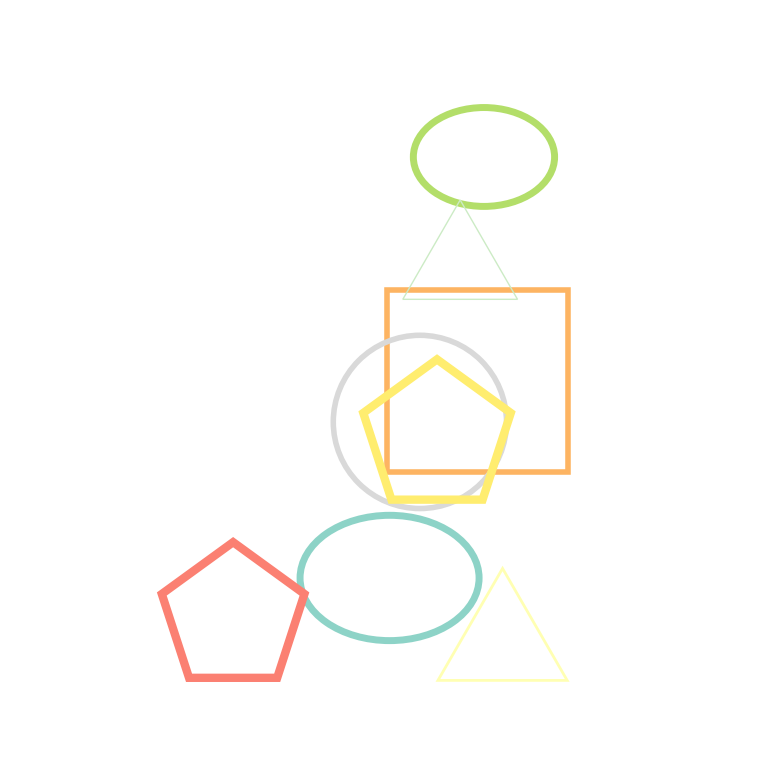[{"shape": "oval", "thickness": 2.5, "radius": 0.58, "center": [0.506, 0.249]}, {"shape": "triangle", "thickness": 1, "radius": 0.48, "center": [0.653, 0.165]}, {"shape": "pentagon", "thickness": 3, "radius": 0.49, "center": [0.303, 0.199]}, {"shape": "square", "thickness": 2, "radius": 0.59, "center": [0.62, 0.505]}, {"shape": "oval", "thickness": 2.5, "radius": 0.46, "center": [0.629, 0.796]}, {"shape": "circle", "thickness": 2, "radius": 0.56, "center": [0.545, 0.452]}, {"shape": "triangle", "thickness": 0.5, "radius": 0.43, "center": [0.598, 0.654]}, {"shape": "pentagon", "thickness": 3, "radius": 0.5, "center": [0.568, 0.433]}]